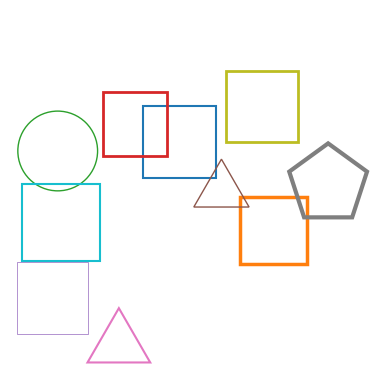[{"shape": "square", "thickness": 1.5, "radius": 0.47, "center": [0.467, 0.631]}, {"shape": "square", "thickness": 2.5, "radius": 0.43, "center": [0.711, 0.402]}, {"shape": "circle", "thickness": 1, "radius": 0.52, "center": [0.15, 0.608]}, {"shape": "square", "thickness": 2, "radius": 0.42, "center": [0.351, 0.678]}, {"shape": "square", "thickness": 0.5, "radius": 0.46, "center": [0.136, 0.226]}, {"shape": "triangle", "thickness": 1, "radius": 0.41, "center": [0.575, 0.504]}, {"shape": "triangle", "thickness": 1.5, "radius": 0.47, "center": [0.309, 0.106]}, {"shape": "pentagon", "thickness": 3, "radius": 0.53, "center": [0.852, 0.521]}, {"shape": "square", "thickness": 2, "radius": 0.47, "center": [0.681, 0.724]}, {"shape": "square", "thickness": 1.5, "radius": 0.5, "center": [0.158, 0.422]}]